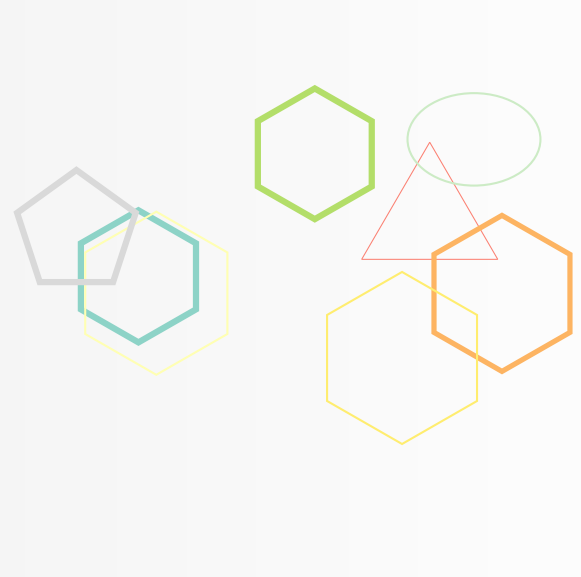[{"shape": "hexagon", "thickness": 3, "radius": 0.57, "center": [0.238, 0.521]}, {"shape": "hexagon", "thickness": 1, "radius": 0.71, "center": [0.269, 0.491]}, {"shape": "triangle", "thickness": 0.5, "radius": 0.68, "center": [0.739, 0.618]}, {"shape": "hexagon", "thickness": 2.5, "radius": 0.68, "center": [0.864, 0.491]}, {"shape": "hexagon", "thickness": 3, "radius": 0.57, "center": [0.542, 0.733]}, {"shape": "pentagon", "thickness": 3, "radius": 0.54, "center": [0.131, 0.597]}, {"shape": "oval", "thickness": 1, "radius": 0.57, "center": [0.815, 0.758]}, {"shape": "hexagon", "thickness": 1, "radius": 0.74, "center": [0.692, 0.379]}]